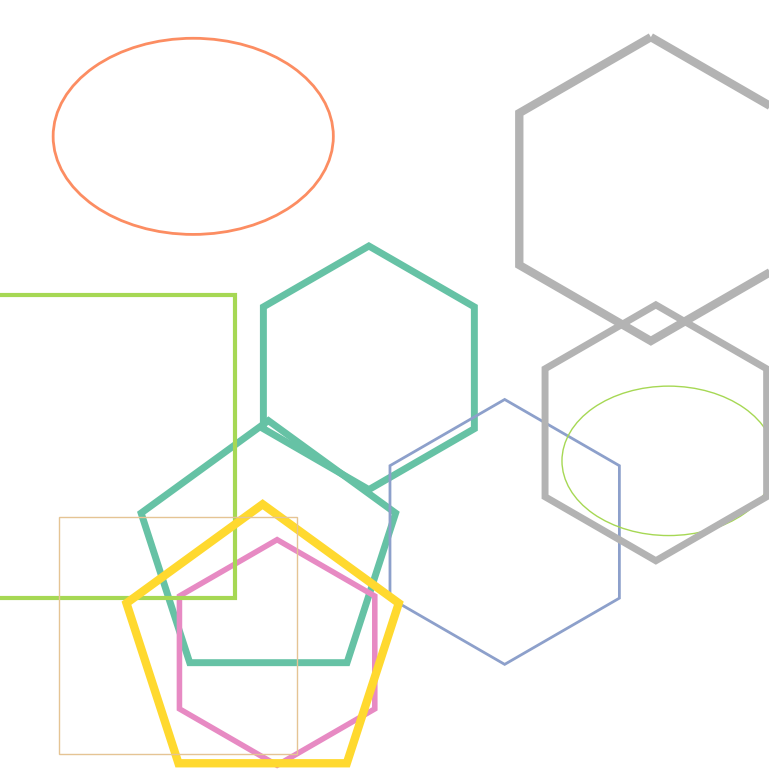[{"shape": "pentagon", "thickness": 2.5, "radius": 0.87, "center": [0.349, 0.28]}, {"shape": "hexagon", "thickness": 2.5, "radius": 0.79, "center": [0.479, 0.522]}, {"shape": "oval", "thickness": 1, "radius": 0.91, "center": [0.251, 0.823]}, {"shape": "hexagon", "thickness": 1, "radius": 0.86, "center": [0.655, 0.309]}, {"shape": "hexagon", "thickness": 2, "radius": 0.73, "center": [0.36, 0.153]}, {"shape": "oval", "thickness": 0.5, "radius": 0.69, "center": [0.868, 0.402]}, {"shape": "square", "thickness": 1.5, "radius": 0.99, "center": [0.109, 0.42]}, {"shape": "pentagon", "thickness": 3, "radius": 0.93, "center": [0.341, 0.159]}, {"shape": "square", "thickness": 0.5, "radius": 0.77, "center": [0.231, 0.175]}, {"shape": "hexagon", "thickness": 2.5, "radius": 0.83, "center": [0.852, 0.438]}, {"shape": "hexagon", "thickness": 3, "radius": 0.99, "center": [0.845, 0.754]}]